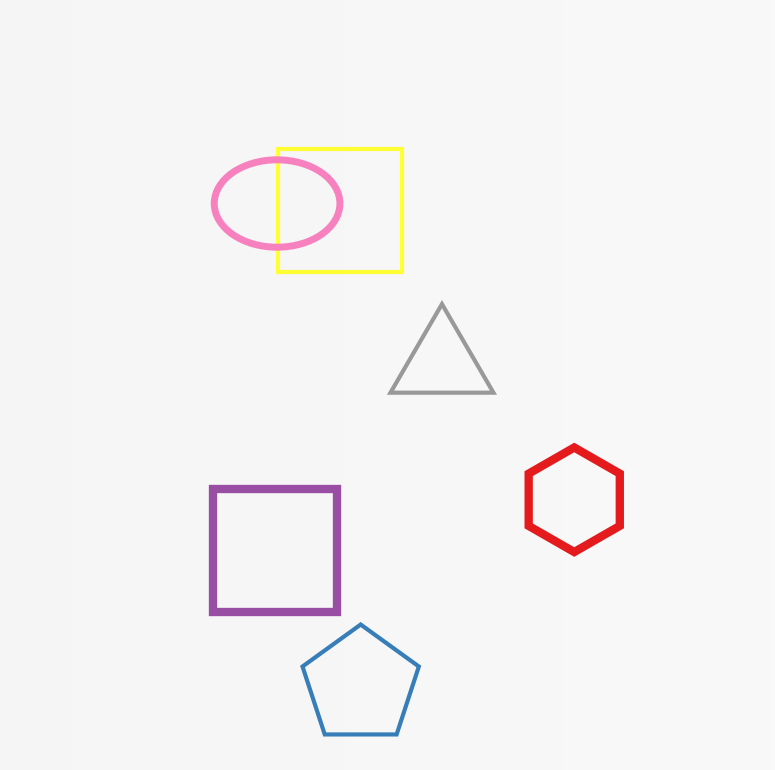[{"shape": "hexagon", "thickness": 3, "radius": 0.34, "center": [0.741, 0.351]}, {"shape": "pentagon", "thickness": 1.5, "radius": 0.39, "center": [0.465, 0.11]}, {"shape": "square", "thickness": 3, "radius": 0.4, "center": [0.355, 0.285]}, {"shape": "square", "thickness": 1.5, "radius": 0.4, "center": [0.439, 0.727]}, {"shape": "oval", "thickness": 2.5, "radius": 0.41, "center": [0.358, 0.736]}, {"shape": "triangle", "thickness": 1.5, "radius": 0.38, "center": [0.57, 0.528]}]